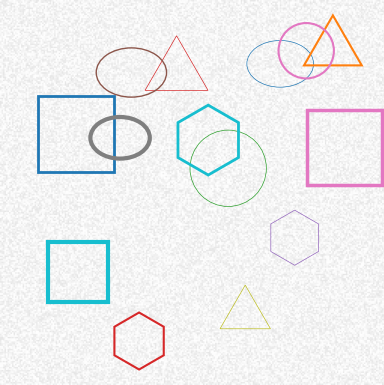[{"shape": "oval", "thickness": 0.5, "radius": 0.43, "center": [0.728, 0.834]}, {"shape": "square", "thickness": 2, "radius": 0.5, "center": [0.196, 0.651]}, {"shape": "triangle", "thickness": 1.5, "radius": 0.43, "center": [0.865, 0.873]}, {"shape": "circle", "thickness": 0.5, "radius": 0.5, "center": [0.593, 0.563]}, {"shape": "triangle", "thickness": 0.5, "radius": 0.47, "center": [0.459, 0.813]}, {"shape": "hexagon", "thickness": 1.5, "radius": 0.37, "center": [0.361, 0.114]}, {"shape": "hexagon", "thickness": 0.5, "radius": 0.36, "center": [0.765, 0.383]}, {"shape": "oval", "thickness": 1, "radius": 0.46, "center": [0.341, 0.812]}, {"shape": "circle", "thickness": 1.5, "radius": 0.36, "center": [0.795, 0.868]}, {"shape": "square", "thickness": 2.5, "radius": 0.49, "center": [0.895, 0.617]}, {"shape": "oval", "thickness": 3, "radius": 0.39, "center": [0.312, 0.642]}, {"shape": "triangle", "thickness": 0.5, "radius": 0.38, "center": [0.637, 0.184]}, {"shape": "square", "thickness": 3, "radius": 0.39, "center": [0.203, 0.294]}, {"shape": "hexagon", "thickness": 2, "radius": 0.45, "center": [0.541, 0.636]}]